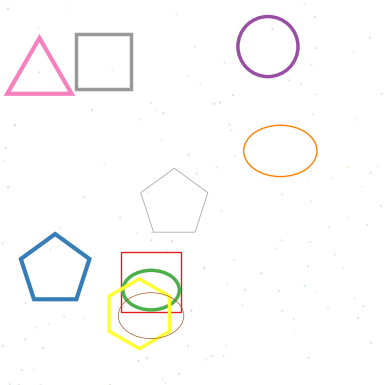[{"shape": "square", "thickness": 1, "radius": 0.39, "center": [0.391, 0.267]}, {"shape": "pentagon", "thickness": 3, "radius": 0.47, "center": [0.143, 0.298]}, {"shape": "oval", "thickness": 2.5, "radius": 0.37, "center": [0.392, 0.246]}, {"shape": "circle", "thickness": 2.5, "radius": 0.39, "center": [0.696, 0.879]}, {"shape": "oval", "thickness": 1, "radius": 0.48, "center": [0.728, 0.608]}, {"shape": "hexagon", "thickness": 2.5, "radius": 0.45, "center": [0.362, 0.185]}, {"shape": "oval", "thickness": 0.5, "radius": 0.43, "center": [0.392, 0.18]}, {"shape": "triangle", "thickness": 3, "radius": 0.48, "center": [0.102, 0.805]}, {"shape": "pentagon", "thickness": 0.5, "radius": 0.46, "center": [0.453, 0.471]}, {"shape": "square", "thickness": 2.5, "radius": 0.36, "center": [0.269, 0.839]}]